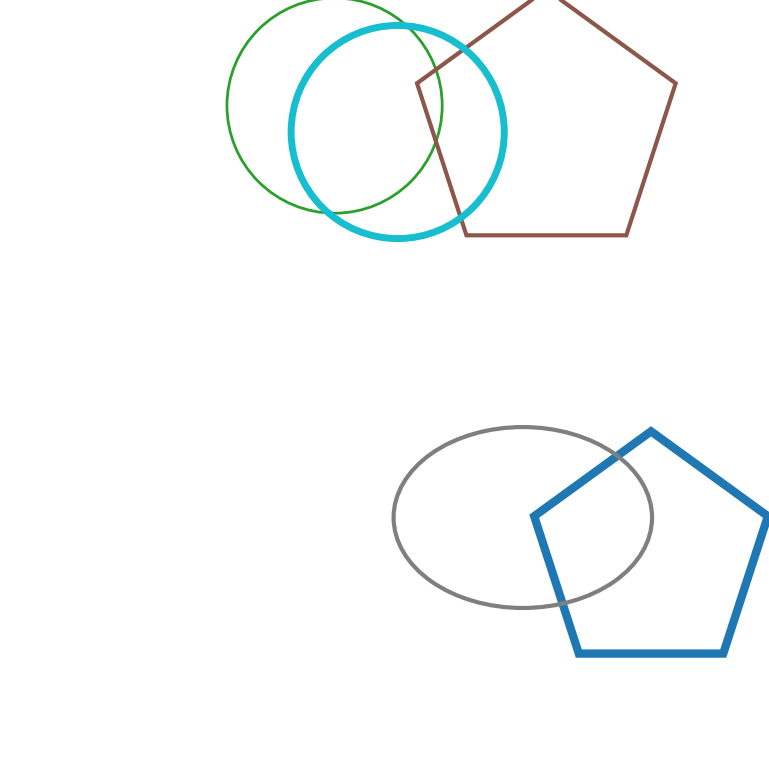[{"shape": "pentagon", "thickness": 3, "radius": 0.8, "center": [0.845, 0.28]}, {"shape": "circle", "thickness": 1, "radius": 0.7, "center": [0.435, 0.863]}, {"shape": "pentagon", "thickness": 1.5, "radius": 0.88, "center": [0.71, 0.837]}, {"shape": "oval", "thickness": 1.5, "radius": 0.84, "center": [0.679, 0.328]}, {"shape": "circle", "thickness": 2.5, "radius": 0.69, "center": [0.516, 0.829]}]